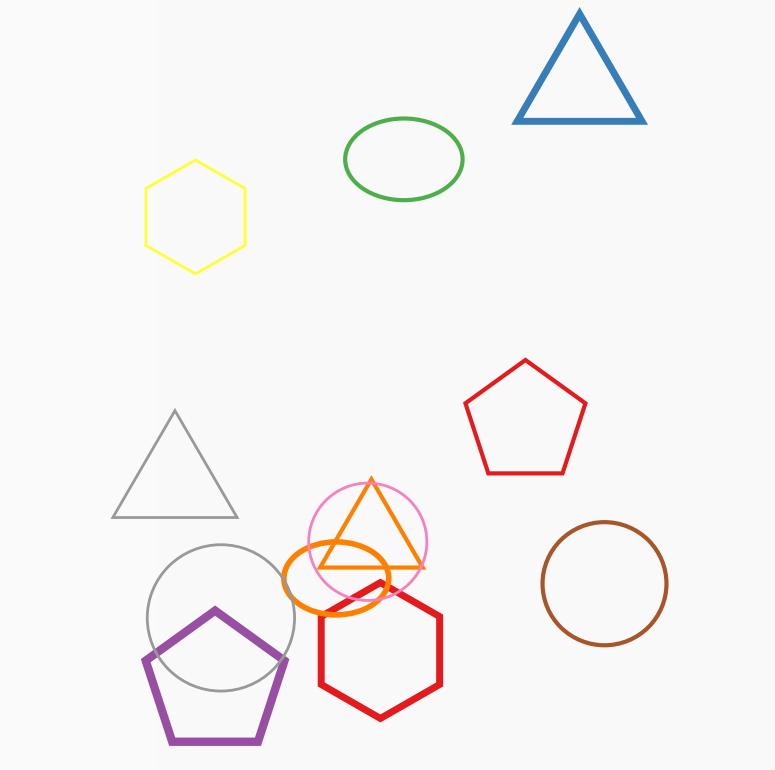[{"shape": "pentagon", "thickness": 1.5, "radius": 0.41, "center": [0.678, 0.451]}, {"shape": "hexagon", "thickness": 2.5, "radius": 0.44, "center": [0.491, 0.155]}, {"shape": "triangle", "thickness": 2.5, "radius": 0.46, "center": [0.748, 0.889]}, {"shape": "oval", "thickness": 1.5, "radius": 0.38, "center": [0.521, 0.793]}, {"shape": "pentagon", "thickness": 3, "radius": 0.47, "center": [0.278, 0.113]}, {"shape": "triangle", "thickness": 1.5, "radius": 0.38, "center": [0.479, 0.301]}, {"shape": "oval", "thickness": 2, "radius": 0.34, "center": [0.434, 0.249]}, {"shape": "hexagon", "thickness": 1, "radius": 0.37, "center": [0.252, 0.718]}, {"shape": "circle", "thickness": 1.5, "radius": 0.4, "center": [0.78, 0.242]}, {"shape": "circle", "thickness": 1, "radius": 0.38, "center": [0.475, 0.296]}, {"shape": "circle", "thickness": 1, "radius": 0.48, "center": [0.285, 0.198]}, {"shape": "triangle", "thickness": 1, "radius": 0.46, "center": [0.226, 0.374]}]